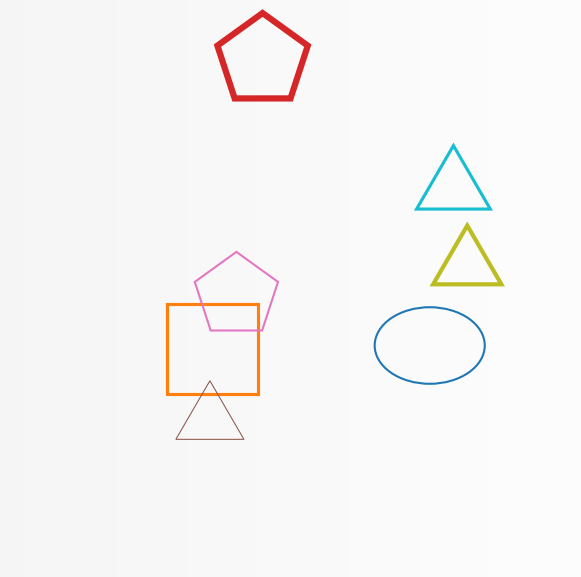[{"shape": "oval", "thickness": 1, "radius": 0.47, "center": [0.739, 0.401]}, {"shape": "square", "thickness": 1.5, "radius": 0.39, "center": [0.366, 0.395]}, {"shape": "pentagon", "thickness": 3, "radius": 0.41, "center": [0.452, 0.895]}, {"shape": "triangle", "thickness": 0.5, "radius": 0.34, "center": [0.361, 0.272]}, {"shape": "pentagon", "thickness": 1, "radius": 0.38, "center": [0.407, 0.488]}, {"shape": "triangle", "thickness": 2, "radius": 0.34, "center": [0.804, 0.541]}, {"shape": "triangle", "thickness": 1.5, "radius": 0.37, "center": [0.78, 0.674]}]